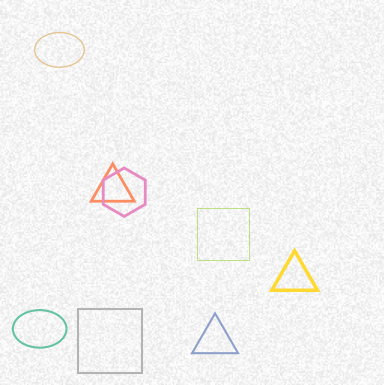[{"shape": "oval", "thickness": 1.5, "radius": 0.35, "center": [0.103, 0.146]}, {"shape": "triangle", "thickness": 2, "radius": 0.32, "center": [0.293, 0.51]}, {"shape": "triangle", "thickness": 1.5, "radius": 0.34, "center": [0.559, 0.117]}, {"shape": "hexagon", "thickness": 2, "radius": 0.31, "center": [0.323, 0.501]}, {"shape": "square", "thickness": 0.5, "radius": 0.34, "center": [0.578, 0.393]}, {"shape": "triangle", "thickness": 2.5, "radius": 0.34, "center": [0.765, 0.28]}, {"shape": "oval", "thickness": 1, "radius": 0.32, "center": [0.154, 0.87]}, {"shape": "square", "thickness": 1.5, "radius": 0.41, "center": [0.286, 0.115]}]